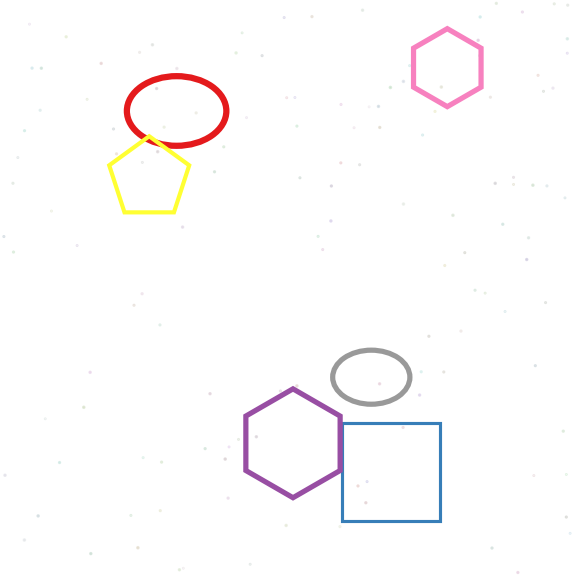[{"shape": "oval", "thickness": 3, "radius": 0.43, "center": [0.306, 0.807]}, {"shape": "square", "thickness": 1.5, "radius": 0.42, "center": [0.677, 0.182]}, {"shape": "hexagon", "thickness": 2.5, "radius": 0.47, "center": [0.507, 0.232]}, {"shape": "pentagon", "thickness": 2, "radius": 0.36, "center": [0.258, 0.69]}, {"shape": "hexagon", "thickness": 2.5, "radius": 0.34, "center": [0.775, 0.882]}, {"shape": "oval", "thickness": 2.5, "radius": 0.33, "center": [0.643, 0.346]}]